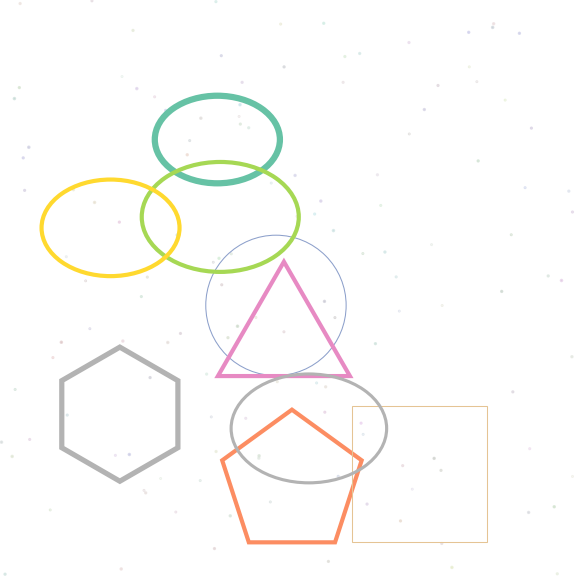[{"shape": "oval", "thickness": 3, "radius": 0.54, "center": [0.376, 0.758]}, {"shape": "pentagon", "thickness": 2, "radius": 0.63, "center": [0.506, 0.163]}, {"shape": "circle", "thickness": 0.5, "radius": 0.61, "center": [0.478, 0.47]}, {"shape": "triangle", "thickness": 2, "radius": 0.66, "center": [0.492, 0.414]}, {"shape": "oval", "thickness": 2, "radius": 0.68, "center": [0.381, 0.623]}, {"shape": "oval", "thickness": 2, "radius": 0.6, "center": [0.191, 0.605]}, {"shape": "square", "thickness": 0.5, "radius": 0.59, "center": [0.727, 0.178]}, {"shape": "oval", "thickness": 1.5, "radius": 0.67, "center": [0.535, 0.257]}, {"shape": "hexagon", "thickness": 2.5, "radius": 0.58, "center": [0.208, 0.282]}]